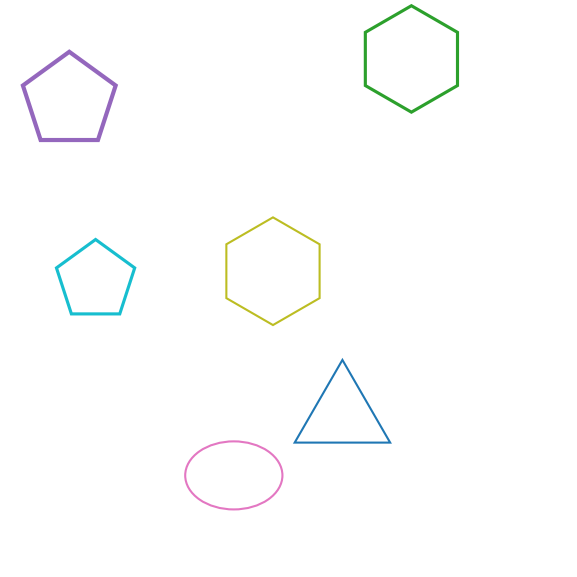[{"shape": "triangle", "thickness": 1, "radius": 0.48, "center": [0.593, 0.28]}, {"shape": "hexagon", "thickness": 1.5, "radius": 0.46, "center": [0.712, 0.897]}, {"shape": "pentagon", "thickness": 2, "radius": 0.42, "center": [0.12, 0.825]}, {"shape": "oval", "thickness": 1, "radius": 0.42, "center": [0.405, 0.176]}, {"shape": "hexagon", "thickness": 1, "radius": 0.47, "center": [0.473, 0.53]}, {"shape": "pentagon", "thickness": 1.5, "radius": 0.36, "center": [0.166, 0.513]}]